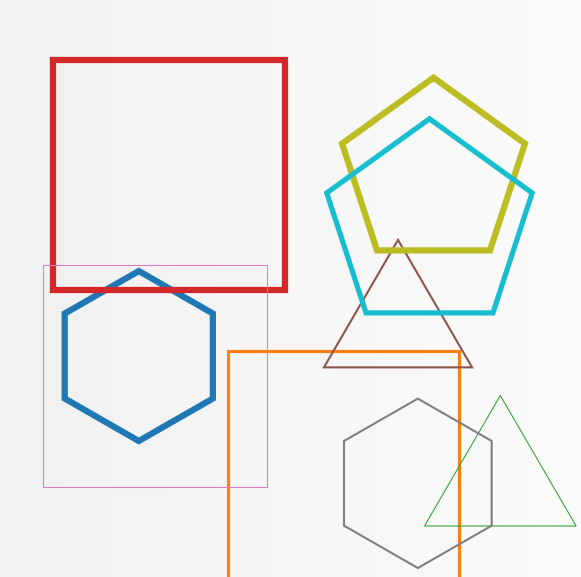[{"shape": "hexagon", "thickness": 3, "radius": 0.74, "center": [0.239, 0.383]}, {"shape": "square", "thickness": 1.5, "radius": 0.99, "center": [0.591, 0.192]}, {"shape": "triangle", "thickness": 0.5, "radius": 0.75, "center": [0.861, 0.164]}, {"shape": "square", "thickness": 3, "radius": 1.0, "center": [0.291, 0.696]}, {"shape": "triangle", "thickness": 1, "radius": 0.74, "center": [0.685, 0.437]}, {"shape": "square", "thickness": 0.5, "radius": 0.96, "center": [0.267, 0.348]}, {"shape": "hexagon", "thickness": 1, "radius": 0.73, "center": [0.719, 0.162]}, {"shape": "pentagon", "thickness": 3, "radius": 0.83, "center": [0.746, 0.699]}, {"shape": "pentagon", "thickness": 2.5, "radius": 0.93, "center": [0.739, 0.608]}]